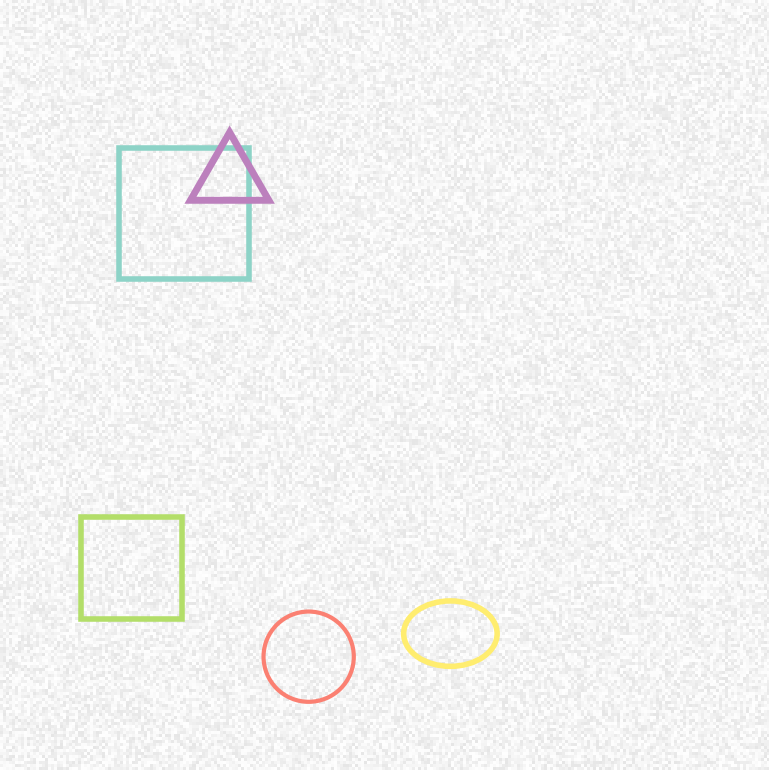[{"shape": "square", "thickness": 2, "radius": 0.42, "center": [0.239, 0.723]}, {"shape": "circle", "thickness": 1.5, "radius": 0.29, "center": [0.401, 0.147]}, {"shape": "square", "thickness": 2, "radius": 0.33, "center": [0.171, 0.262]}, {"shape": "triangle", "thickness": 2.5, "radius": 0.29, "center": [0.298, 0.769]}, {"shape": "oval", "thickness": 2, "radius": 0.3, "center": [0.585, 0.177]}]